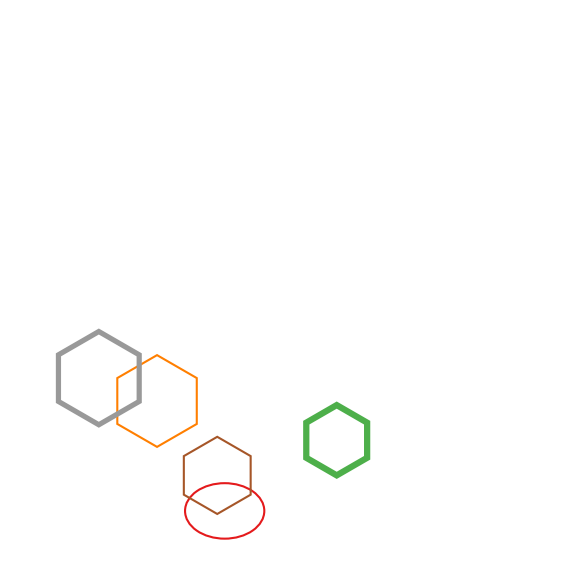[{"shape": "oval", "thickness": 1, "radius": 0.34, "center": [0.389, 0.114]}, {"shape": "hexagon", "thickness": 3, "radius": 0.3, "center": [0.583, 0.237]}, {"shape": "hexagon", "thickness": 1, "radius": 0.4, "center": [0.272, 0.305]}, {"shape": "hexagon", "thickness": 1, "radius": 0.33, "center": [0.376, 0.176]}, {"shape": "hexagon", "thickness": 2.5, "radius": 0.4, "center": [0.171, 0.344]}]